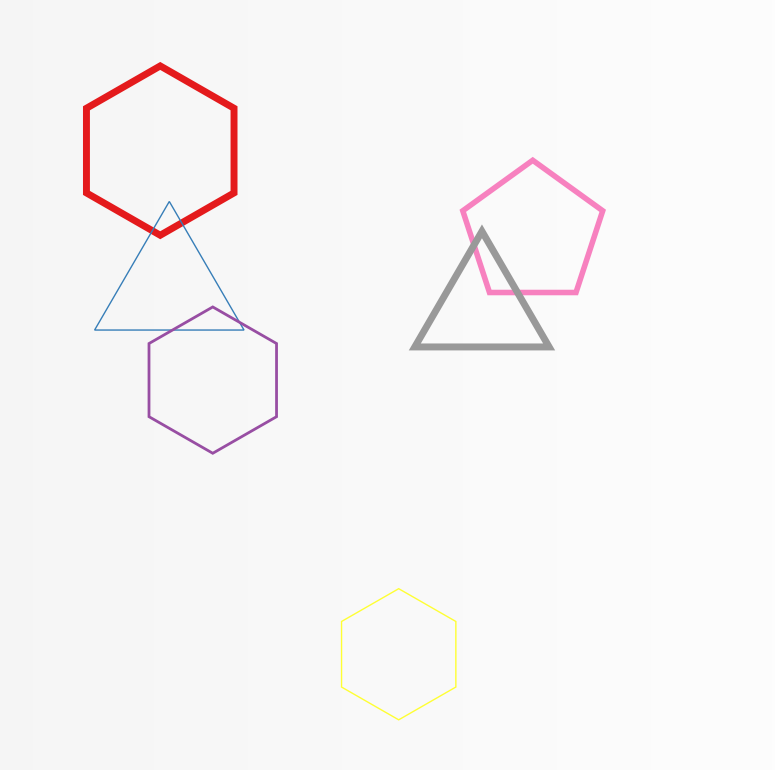[{"shape": "hexagon", "thickness": 2.5, "radius": 0.55, "center": [0.207, 0.804]}, {"shape": "triangle", "thickness": 0.5, "radius": 0.56, "center": [0.218, 0.627]}, {"shape": "hexagon", "thickness": 1, "radius": 0.48, "center": [0.275, 0.506]}, {"shape": "hexagon", "thickness": 0.5, "radius": 0.43, "center": [0.514, 0.15]}, {"shape": "pentagon", "thickness": 2, "radius": 0.47, "center": [0.687, 0.697]}, {"shape": "triangle", "thickness": 2.5, "radius": 0.5, "center": [0.622, 0.599]}]